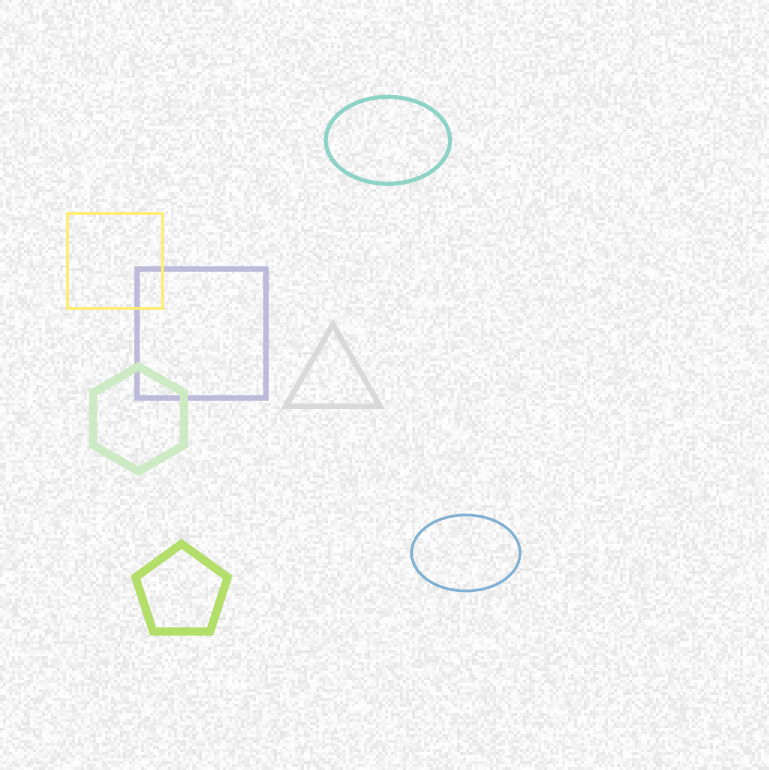[{"shape": "oval", "thickness": 1.5, "radius": 0.4, "center": [0.504, 0.818]}, {"shape": "square", "thickness": 2, "radius": 0.42, "center": [0.262, 0.567]}, {"shape": "oval", "thickness": 1, "radius": 0.35, "center": [0.605, 0.282]}, {"shape": "pentagon", "thickness": 3, "radius": 0.31, "center": [0.236, 0.231]}, {"shape": "triangle", "thickness": 2, "radius": 0.35, "center": [0.432, 0.508]}, {"shape": "hexagon", "thickness": 3, "radius": 0.34, "center": [0.18, 0.456]}, {"shape": "square", "thickness": 1, "radius": 0.31, "center": [0.148, 0.662]}]